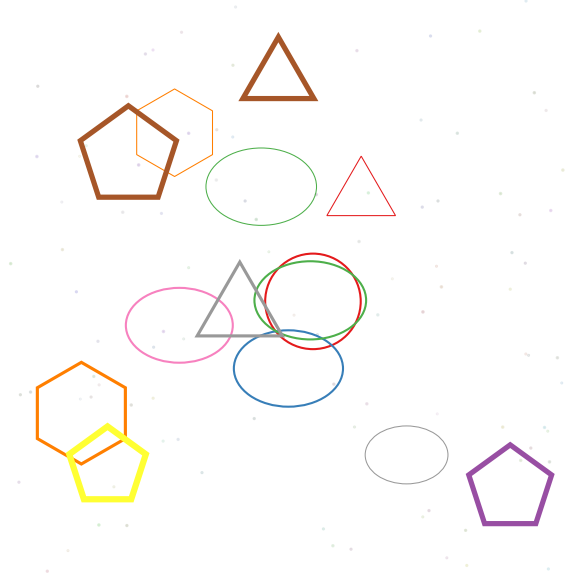[{"shape": "triangle", "thickness": 0.5, "radius": 0.34, "center": [0.625, 0.66]}, {"shape": "circle", "thickness": 1, "radius": 0.41, "center": [0.542, 0.477]}, {"shape": "oval", "thickness": 1, "radius": 0.47, "center": [0.499, 0.361]}, {"shape": "oval", "thickness": 0.5, "radius": 0.48, "center": [0.452, 0.676]}, {"shape": "oval", "thickness": 1, "radius": 0.48, "center": [0.537, 0.479]}, {"shape": "pentagon", "thickness": 2.5, "radius": 0.38, "center": [0.883, 0.153]}, {"shape": "hexagon", "thickness": 0.5, "radius": 0.38, "center": [0.302, 0.769]}, {"shape": "hexagon", "thickness": 1.5, "radius": 0.44, "center": [0.141, 0.284]}, {"shape": "pentagon", "thickness": 3, "radius": 0.35, "center": [0.186, 0.191]}, {"shape": "pentagon", "thickness": 2.5, "radius": 0.44, "center": [0.222, 0.728]}, {"shape": "triangle", "thickness": 2.5, "radius": 0.35, "center": [0.482, 0.864]}, {"shape": "oval", "thickness": 1, "radius": 0.46, "center": [0.311, 0.436]}, {"shape": "triangle", "thickness": 1.5, "radius": 0.43, "center": [0.415, 0.46]}, {"shape": "oval", "thickness": 0.5, "radius": 0.36, "center": [0.704, 0.211]}]